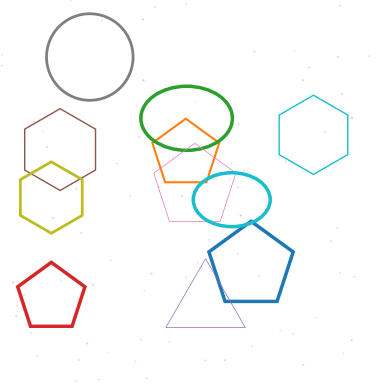[{"shape": "pentagon", "thickness": 2.5, "radius": 0.58, "center": [0.652, 0.31]}, {"shape": "pentagon", "thickness": 1.5, "radius": 0.46, "center": [0.483, 0.6]}, {"shape": "oval", "thickness": 2.5, "radius": 0.59, "center": [0.485, 0.693]}, {"shape": "pentagon", "thickness": 2.5, "radius": 0.46, "center": [0.133, 0.227]}, {"shape": "triangle", "thickness": 0.5, "radius": 0.6, "center": [0.534, 0.209]}, {"shape": "hexagon", "thickness": 1, "radius": 0.53, "center": [0.156, 0.611]}, {"shape": "pentagon", "thickness": 0.5, "radius": 0.56, "center": [0.506, 0.516]}, {"shape": "circle", "thickness": 2, "radius": 0.56, "center": [0.233, 0.852]}, {"shape": "hexagon", "thickness": 2, "radius": 0.46, "center": [0.133, 0.487]}, {"shape": "hexagon", "thickness": 1, "radius": 0.51, "center": [0.814, 0.65]}, {"shape": "oval", "thickness": 2.5, "radius": 0.5, "center": [0.602, 0.481]}]